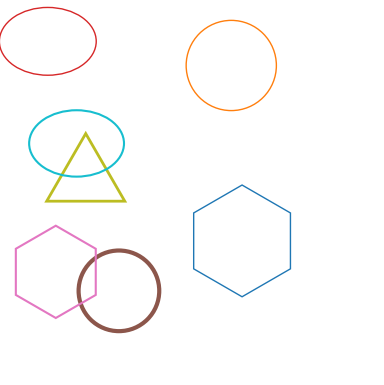[{"shape": "hexagon", "thickness": 1, "radius": 0.73, "center": [0.629, 0.374]}, {"shape": "circle", "thickness": 1, "radius": 0.59, "center": [0.601, 0.83]}, {"shape": "oval", "thickness": 1, "radius": 0.63, "center": [0.124, 0.893]}, {"shape": "circle", "thickness": 3, "radius": 0.52, "center": [0.309, 0.245]}, {"shape": "hexagon", "thickness": 1.5, "radius": 0.6, "center": [0.145, 0.294]}, {"shape": "triangle", "thickness": 2, "radius": 0.59, "center": [0.223, 0.536]}, {"shape": "oval", "thickness": 1.5, "radius": 0.62, "center": [0.199, 0.627]}]